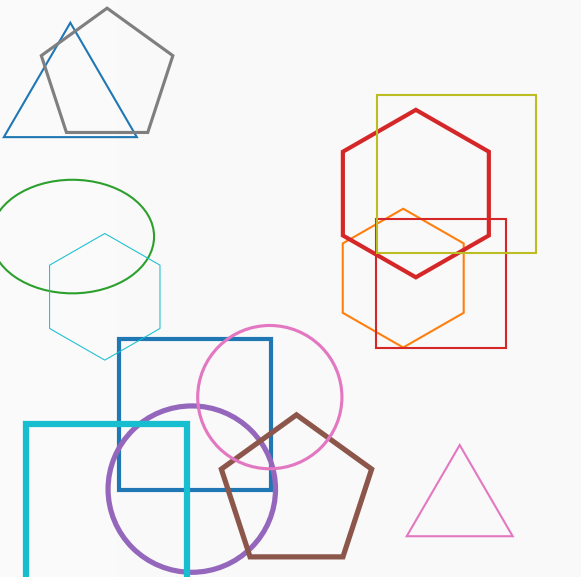[{"shape": "square", "thickness": 2, "radius": 0.65, "center": [0.336, 0.282]}, {"shape": "triangle", "thickness": 1, "radius": 0.66, "center": [0.121, 0.828]}, {"shape": "hexagon", "thickness": 1, "radius": 0.6, "center": [0.694, 0.518]}, {"shape": "oval", "thickness": 1, "radius": 0.7, "center": [0.125, 0.59]}, {"shape": "hexagon", "thickness": 2, "radius": 0.73, "center": [0.715, 0.664]}, {"shape": "square", "thickness": 1, "radius": 0.56, "center": [0.758, 0.509]}, {"shape": "circle", "thickness": 2.5, "radius": 0.72, "center": [0.33, 0.152]}, {"shape": "pentagon", "thickness": 2.5, "radius": 0.68, "center": [0.51, 0.145]}, {"shape": "circle", "thickness": 1.5, "radius": 0.62, "center": [0.464, 0.311]}, {"shape": "triangle", "thickness": 1, "radius": 0.53, "center": [0.791, 0.123]}, {"shape": "pentagon", "thickness": 1.5, "radius": 0.59, "center": [0.184, 0.866]}, {"shape": "square", "thickness": 1, "radius": 0.68, "center": [0.785, 0.698]}, {"shape": "hexagon", "thickness": 0.5, "radius": 0.55, "center": [0.18, 0.485]}, {"shape": "square", "thickness": 3, "radius": 0.69, "center": [0.183, 0.126]}]